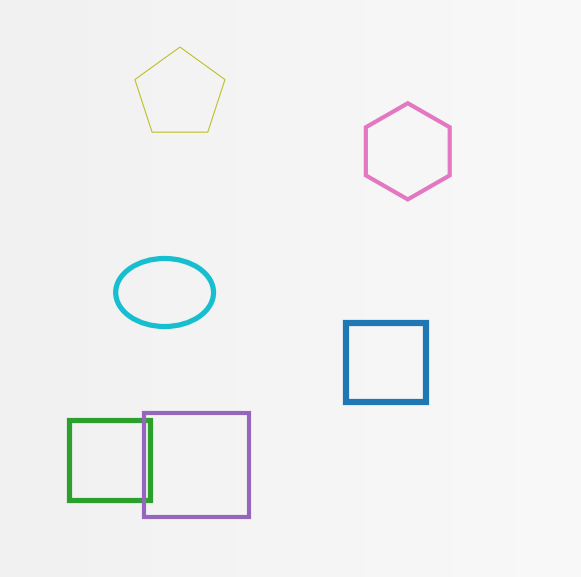[{"shape": "square", "thickness": 3, "radius": 0.35, "center": [0.665, 0.372]}, {"shape": "square", "thickness": 2.5, "radius": 0.35, "center": [0.188, 0.203]}, {"shape": "square", "thickness": 2, "radius": 0.45, "center": [0.338, 0.193]}, {"shape": "hexagon", "thickness": 2, "radius": 0.42, "center": [0.702, 0.737]}, {"shape": "pentagon", "thickness": 0.5, "radius": 0.41, "center": [0.31, 0.836]}, {"shape": "oval", "thickness": 2.5, "radius": 0.42, "center": [0.283, 0.493]}]